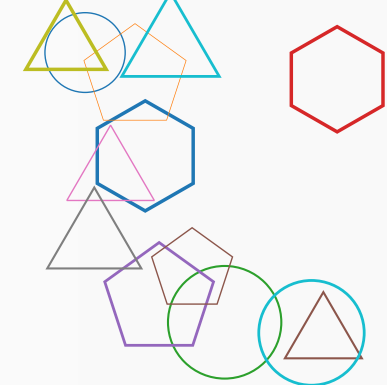[{"shape": "circle", "thickness": 1, "radius": 0.52, "center": [0.22, 0.863]}, {"shape": "hexagon", "thickness": 2.5, "radius": 0.71, "center": [0.375, 0.595]}, {"shape": "pentagon", "thickness": 0.5, "radius": 0.69, "center": [0.348, 0.8]}, {"shape": "circle", "thickness": 1.5, "radius": 0.73, "center": [0.58, 0.163]}, {"shape": "hexagon", "thickness": 2.5, "radius": 0.68, "center": [0.87, 0.794]}, {"shape": "pentagon", "thickness": 2, "radius": 0.74, "center": [0.411, 0.222]}, {"shape": "triangle", "thickness": 1.5, "radius": 0.57, "center": [0.834, 0.127]}, {"shape": "pentagon", "thickness": 1, "radius": 0.55, "center": [0.496, 0.299]}, {"shape": "triangle", "thickness": 1, "radius": 0.65, "center": [0.285, 0.544]}, {"shape": "triangle", "thickness": 1.5, "radius": 0.7, "center": [0.243, 0.373]}, {"shape": "triangle", "thickness": 2.5, "radius": 0.6, "center": [0.17, 0.88]}, {"shape": "triangle", "thickness": 2, "radius": 0.73, "center": [0.44, 0.874]}, {"shape": "circle", "thickness": 2, "radius": 0.68, "center": [0.804, 0.135]}]